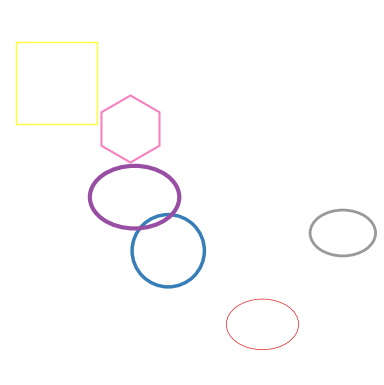[{"shape": "oval", "thickness": 0.5, "radius": 0.47, "center": [0.682, 0.157]}, {"shape": "circle", "thickness": 2.5, "radius": 0.47, "center": [0.437, 0.349]}, {"shape": "oval", "thickness": 3, "radius": 0.58, "center": [0.35, 0.488]}, {"shape": "square", "thickness": 1, "radius": 0.53, "center": [0.146, 0.785]}, {"shape": "hexagon", "thickness": 1.5, "radius": 0.43, "center": [0.339, 0.665]}, {"shape": "oval", "thickness": 2, "radius": 0.43, "center": [0.89, 0.395]}]